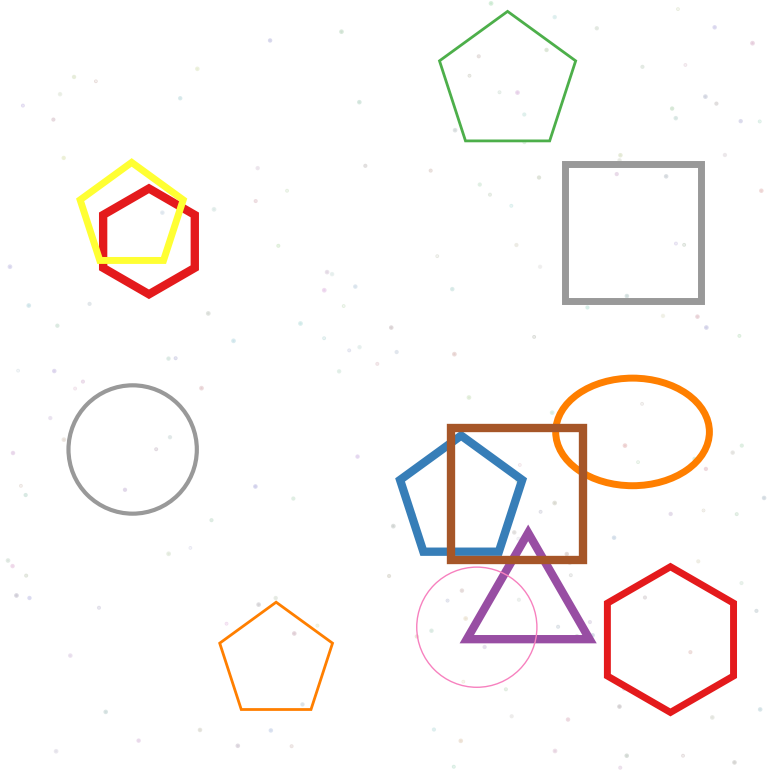[{"shape": "hexagon", "thickness": 3, "radius": 0.34, "center": [0.193, 0.687]}, {"shape": "hexagon", "thickness": 2.5, "radius": 0.47, "center": [0.871, 0.169]}, {"shape": "pentagon", "thickness": 3, "radius": 0.42, "center": [0.599, 0.351]}, {"shape": "pentagon", "thickness": 1, "radius": 0.46, "center": [0.659, 0.892]}, {"shape": "triangle", "thickness": 3, "radius": 0.46, "center": [0.686, 0.216]}, {"shape": "oval", "thickness": 2.5, "radius": 0.5, "center": [0.821, 0.439]}, {"shape": "pentagon", "thickness": 1, "radius": 0.39, "center": [0.359, 0.141]}, {"shape": "pentagon", "thickness": 2.5, "radius": 0.35, "center": [0.171, 0.719]}, {"shape": "square", "thickness": 3, "radius": 0.43, "center": [0.671, 0.358]}, {"shape": "circle", "thickness": 0.5, "radius": 0.39, "center": [0.619, 0.185]}, {"shape": "square", "thickness": 2.5, "radius": 0.44, "center": [0.822, 0.698]}, {"shape": "circle", "thickness": 1.5, "radius": 0.42, "center": [0.172, 0.416]}]